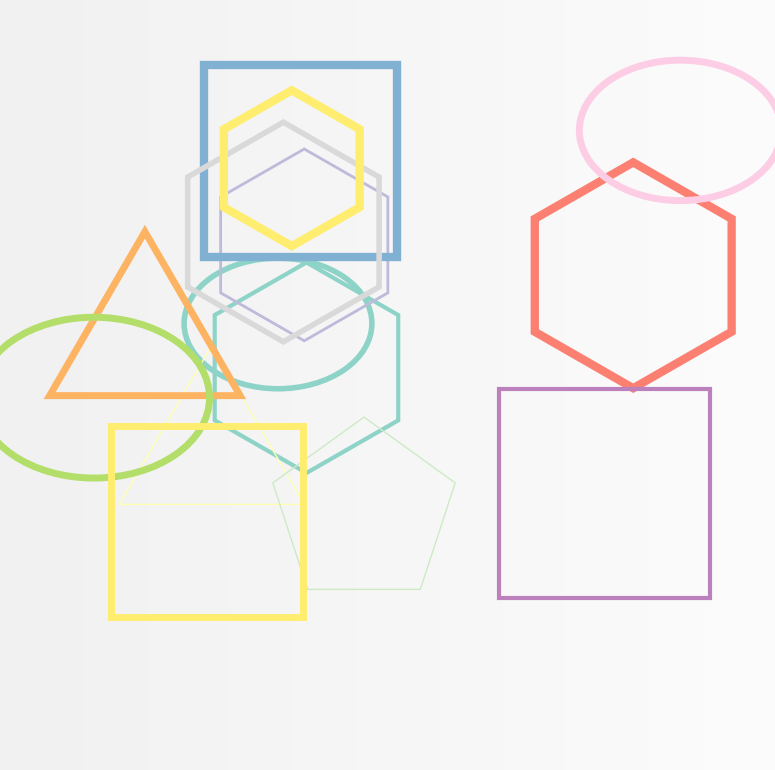[{"shape": "hexagon", "thickness": 1.5, "radius": 0.68, "center": [0.395, 0.522]}, {"shape": "oval", "thickness": 2, "radius": 0.61, "center": [0.359, 0.58]}, {"shape": "triangle", "thickness": 0.5, "radius": 0.69, "center": [0.273, 0.414]}, {"shape": "hexagon", "thickness": 1, "radius": 0.62, "center": [0.393, 0.682]}, {"shape": "hexagon", "thickness": 3, "radius": 0.73, "center": [0.817, 0.642]}, {"shape": "square", "thickness": 3, "radius": 0.62, "center": [0.388, 0.791]}, {"shape": "triangle", "thickness": 2.5, "radius": 0.71, "center": [0.187, 0.557]}, {"shape": "oval", "thickness": 2.5, "radius": 0.75, "center": [0.121, 0.484]}, {"shape": "oval", "thickness": 2.5, "radius": 0.65, "center": [0.878, 0.831]}, {"shape": "hexagon", "thickness": 2, "radius": 0.71, "center": [0.366, 0.699]}, {"shape": "square", "thickness": 1.5, "radius": 0.68, "center": [0.781, 0.359]}, {"shape": "pentagon", "thickness": 0.5, "radius": 0.62, "center": [0.47, 0.335]}, {"shape": "hexagon", "thickness": 3, "radius": 0.51, "center": [0.376, 0.782]}, {"shape": "square", "thickness": 2.5, "radius": 0.62, "center": [0.267, 0.322]}]